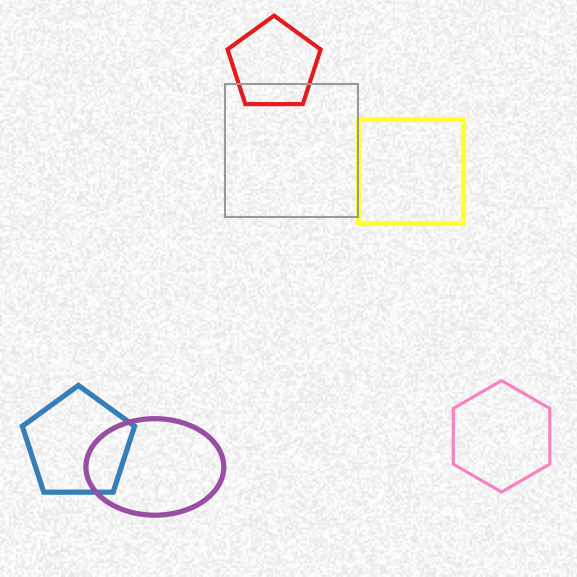[{"shape": "pentagon", "thickness": 2, "radius": 0.42, "center": [0.475, 0.887]}, {"shape": "pentagon", "thickness": 2.5, "radius": 0.51, "center": [0.136, 0.23]}, {"shape": "oval", "thickness": 2.5, "radius": 0.6, "center": [0.268, 0.191]}, {"shape": "square", "thickness": 2.5, "radius": 0.45, "center": [0.711, 0.703]}, {"shape": "hexagon", "thickness": 1.5, "radius": 0.48, "center": [0.868, 0.244]}, {"shape": "square", "thickness": 1, "radius": 0.57, "center": [0.504, 0.738]}]